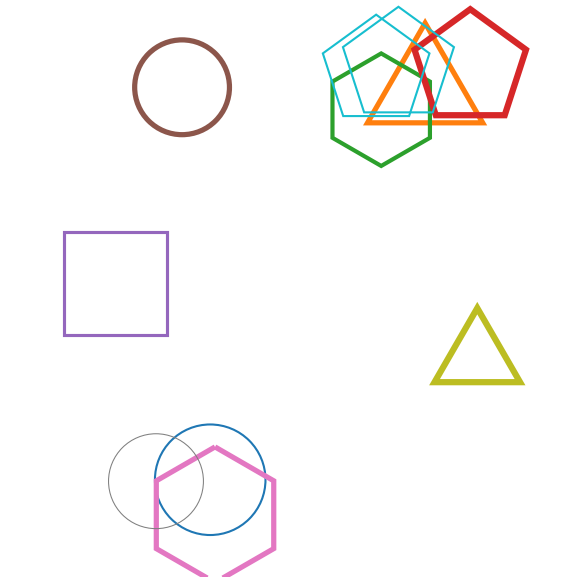[{"shape": "circle", "thickness": 1, "radius": 0.48, "center": [0.364, 0.168]}, {"shape": "triangle", "thickness": 2.5, "radius": 0.58, "center": [0.736, 0.844]}, {"shape": "hexagon", "thickness": 2, "radius": 0.49, "center": [0.66, 0.809]}, {"shape": "pentagon", "thickness": 3, "radius": 0.51, "center": [0.814, 0.882]}, {"shape": "square", "thickness": 1.5, "radius": 0.45, "center": [0.2, 0.509]}, {"shape": "circle", "thickness": 2.5, "radius": 0.41, "center": [0.315, 0.848]}, {"shape": "hexagon", "thickness": 2.5, "radius": 0.59, "center": [0.372, 0.108]}, {"shape": "circle", "thickness": 0.5, "radius": 0.41, "center": [0.27, 0.166]}, {"shape": "triangle", "thickness": 3, "radius": 0.43, "center": [0.826, 0.38]}, {"shape": "pentagon", "thickness": 1, "radius": 0.51, "center": [0.69, 0.886]}, {"shape": "pentagon", "thickness": 1, "radius": 0.49, "center": [0.651, 0.877]}]